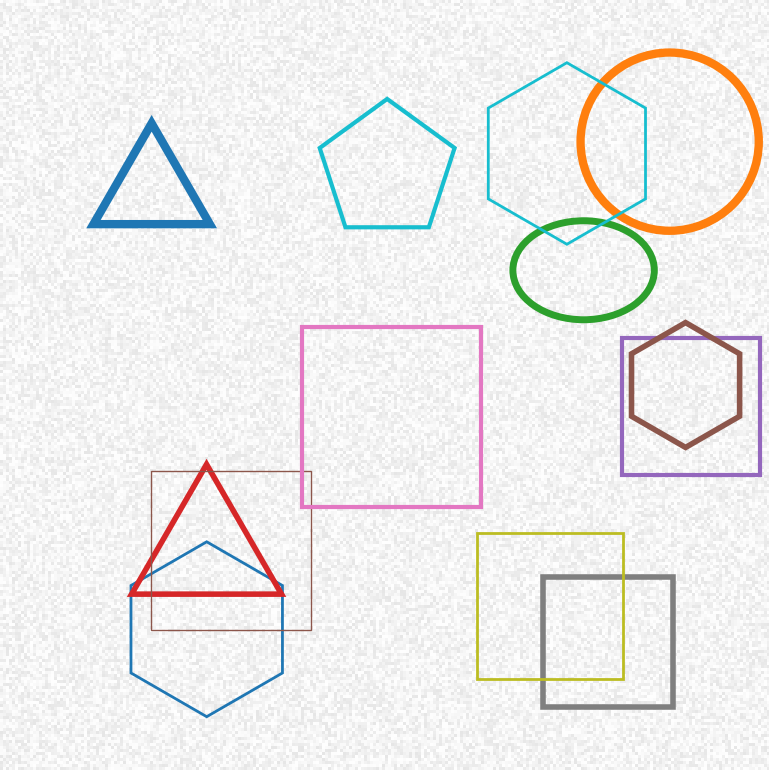[{"shape": "triangle", "thickness": 3, "radius": 0.44, "center": [0.197, 0.753]}, {"shape": "hexagon", "thickness": 1, "radius": 0.57, "center": [0.268, 0.183]}, {"shape": "circle", "thickness": 3, "radius": 0.58, "center": [0.87, 0.816]}, {"shape": "oval", "thickness": 2.5, "radius": 0.46, "center": [0.758, 0.649]}, {"shape": "triangle", "thickness": 2, "radius": 0.56, "center": [0.268, 0.285]}, {"shape": "square", "thickness": 1.5, "radius": 0.45, "center": [0.898, 0.472]}, {"shape": "square", "thickness": 0.5, "radius": 0.52, "center": [0.3, 0.285]}, {"shape": "hexagon", "thickness": 2, "radius": 0.41, "center": [0.89, 0.5]}, {"shape": "square", "thickness": 1.5, "radius": 0.58, "center": [0.509, 0.458]}, {"shape": "square", "thickness": 2, "radius": 0.42, "center": [0.79, 0.166]}, {"shape": "square", "thickness": 1, "radius": 0.47, "center": [0.714, 0.213]}, {"shape": "pentagon", "thickness": 1.5, "radius": 0.46, "center": [0.503, 0.779]}, {"shape": "hexagon", "thickness": 1, "radius": 0.59, "center": [0.736, 0.801]}]